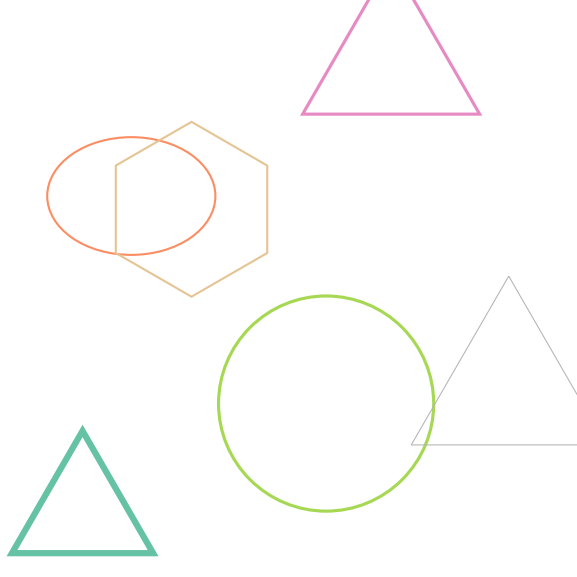[{"shape": "triangle", "thickness": 3, "radius": 0.71, "center": [0.143, 0.112]}, {"shape": "oval", "thickness": 1, "radius": 0.73, "center": [0.227, 0.66]}, {"shape": "triangle", "thickness": 1.5, "radius": 0.88, "center": [0.677, 0.89]}, {"shape": "circle", "thickness": 1.5, "radius": 0.93, "center": [0.565, 0.3]}, {"shape": "hexagon", "thickness": 1, "radius": 0.76, "center": [0.332, 0.637]}, {"shape": "triangle", "thickness": 0.5, "radius": 0.97, "center": [0.881, 0.326]}]